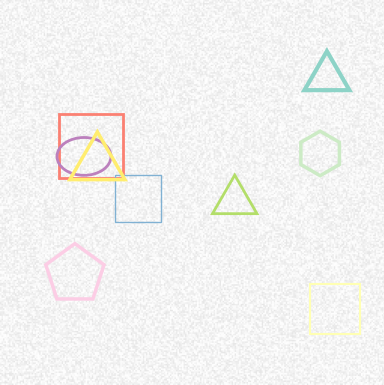[{"shape": "triangle", "thickness": 3, "radius": 0.34, "center": [0.849, 0.8]}, {"shape": "square", "thickness": 1.5, "radius": 0.33, "center": [0.87, 0.197]}, {"shape": "square", "thickness": 2, "radius": 0.41, "center": [0.237, 0.621]}, {"shape": "square", "thickness": 1, "radius": 0.3, "center": [0.359, 0.485]}, {"shape": "triangle", "thickness": 2, "radius": 0.33, "center": [0.61, 0.478]}, {"shape": "pentagon", "thickness": 2.5, "radius": 0.4, "center": [0.195, 0.288]}, {"shape": "oval", "thickness": 2, "radius": 0.35, "center": [0.218, 0.594]}, {"shape": "hexagon", "thickness": 2.5, "radius": 0.29, "center": [0.832, 0.602]}, {"shape": "triangle", "thickness": 2.5, "radius": 0.41, "center": [0.253, 0.575]}]